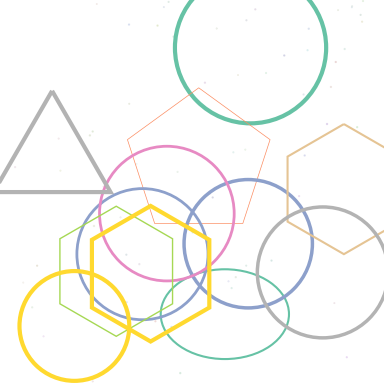[{"shape": "circle", "thickness": 3, "radius": 0.98, "center": [0.651, 0.876]}, {"shape": "oval", "thickness": 1.5, "radius": 0.83, "center": [0.584, 0.184]}, {"shape": "pentagon", "thickness": 0.5, "radius": 0.97, "center": [0.516, 0.577]}, {"shape": "circle", "thickness": 2.5, "radius": 0.83, "center": [0.645, 0.367]}, {"shape": "circle", "thickness": 2, "radius": 0.85, "center": [0.37, 0.34]}, {"shape": "circle", "thickness": 2, "radius": 0.87, "center": [0.433, 0.445]}, {"shape": "hexagon", "thickness": 1, "radius": 0.84, "center": [0.302, 0.295]}, {"shape": "hexagon", "thickness": 3, "radius": 0.88, "center": [0.391, 0.289]}, {"shape": "circle", "thickness": 3, "radius": 0.71, "center": [0.193, 0.153]}, {"shape": "hexagon", "thickness": 1.5, "radius": 0.84, "center": [0.893, 0.509]}, {"shape": "circle", "thickness": 2.5, "radius": 0.85, "center": [0.838, 0.292]}, {"shape": "triangle", "thickness": 3, "radius": 0.88, "center": [0.135, 0.589]}]